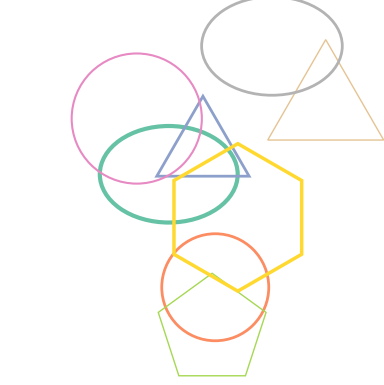[{"shape": "oval", "thickness": 3, "radius": 0.9, "center": [0.438, 0.547]}, {"shape": "circle", "thickness": 2, "radius": 0.69, "center": [0.559, 0.254]}, {"shape": "triangle", "thickness": 2, "radius": 0.69, "center": [0.527, 0.612]}, {"shape": "circle", "thickness": 1.5, "radius": 0.85, "center": [0.355, 0.692]}, {"shape": "pentagon", "thickness": 1, "radius": 0.74, "center": [0.551, 0.143]}, {"shape": "hexagon", "thickness": 2.5, "radius": 0.96, "center": [0.618, 0.435]}, {"shape": "triangle", "thickness": 1, "radius": 0.87, "center": [0.846, 0.723]}, {"shape": "oval", "thickness": 2, "radius": 0.91, "center": [0.706, 0.88]}]